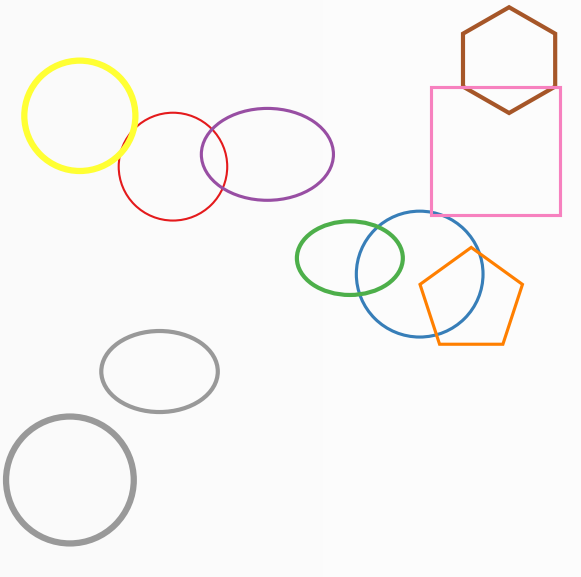[{"shape": "circle", "thickness": 1, "radius": 0.47, "center": [0.298, 0.711]}, {"shape": "circle", "thickness": 1.5, "radius": 0.54, "center": [0.722, 0.524]}, {"shape": "oval", "thickness": 2, "radius": 0.46, "center": [0.602, 0.552]}, {"shape": "oval", "thickness": 1.5, "radius": 0.57, "center": [0.46, 0.732]}, {"shape": "pentagon", "thickness": 1.5, "radius": 0.46, "center": [0.811, 0.478]}, {"shape": "circle", "thickness": 3, "radius": 0.48, "center": [0.137, 0.799]}, {"shape": "hexagon", "thickness": 2, "radius": 0.46, "center": [0.876, 0.895]}, {"shape": "square", "thickness": 1.5, "radius": 0.56, "center": [0.852, 0.738]}, {"shape": "oval", "thickness": 2, "radius": 0.5, "center": [0.274, 0.356]}, {"shape": "circle", "thickness": 3, "radius": 0.55, "center": [0.12, 0.168]}]